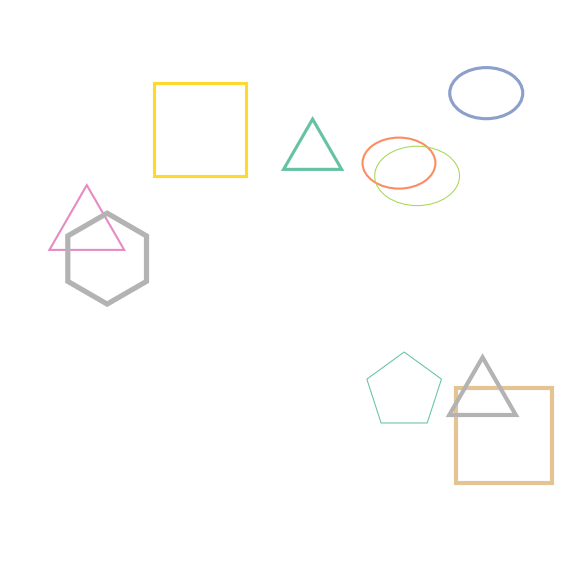[{"shape": "triangle", "thickness": 1.5, "radius": 0.29, "center": [0.541, 0.735]}, {"shape": "pentagon", "thickness": 0.5, "radius": 0.34, "center": [0.7, 0.322]}, {"shape": "oval", "thickness": 1, "radius": 0.32, "center": [0.691, 0.717]}, {"shape": "oval", "thickness": 1.5, "radius": 0.32, "center": [0.842, 0.838]}, {"shape": "triangle", "thickness": 1, "radius": 0.37, "center": [0.15, 0.604]}, {"shape": "oval", "thickness": 0.5, "radius": 0.37, "center": [0.722, 0.694]}, {"shape": "square", "thickness": 1.5, "radius": 0.4, "center": [0.346, 0.775]}, {"shape": "square", "thickness": 2, "radius": 0.41, "center": [0.873, 0.245]}, {"shape": "hexagon", "thickness": 2.5, "radius": 0.39, "center": [0.186, 0.551]}, {"shape": "triangle", "thickness": 2, "radius": 0.33, "center": [0.836, 0.314]}]